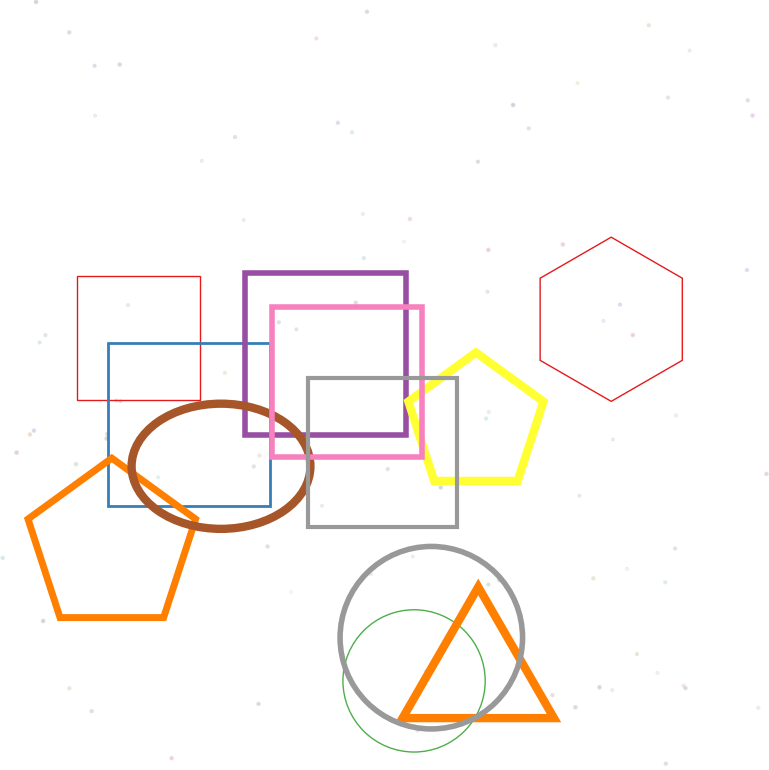[{"shape": "square", "thickness": 0.5, "radius": 0.4, "center": [0.18, 0.561]}, {"shape": "hexagon", "thickness": 0.5, "radius": 0.53, "center": [0.794, 0.585]}, {"shape": "square", "thickness": 1, "radius": 0.53, "center": [0.246, 0.449]}, {"shape": "circle", "thickness": 0.5, "radius": 0.46, "center": [0.538, 0.116]}, {"shape": "square", "thickness": 2, "radius": 0.52, "center": [0.423, 0.54]}, {"shape": "pentagon", "thickness": 2.5, "radius": 0.57, "center": [0.145, 0.291]}, {"shape": "triangle", "thickness": 3, "radius": 0.57, "center": [0.621, 0.124]}, {"shape": "pentagon", "thickness": 3, "radius": 0.46, "center": [0.618, 0.45]}, {"shape": "oval", "thickness": 3, "radius": 0.58, "center": [0.287, 0.394]}, {"shape": "square", "thickness": 2, "radius": 0.49, "center": [0.451, 0.504]}, {"shape": "square", "thickness": 1.5, "radius": 0.48, "center": [0.497, 0.413]}, {"shape": "circle", "thickness": 2, "radius": 0.59, "center": [0.56, 0.172]}]